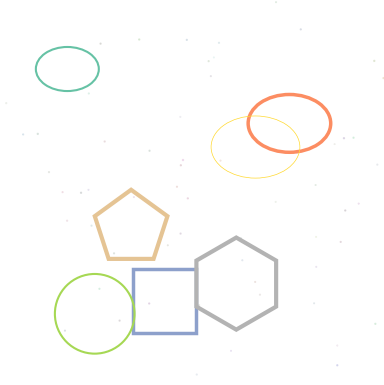[{"shape": "oval", "thickness": 1.5, "radius": 0.41, "center": [0.175, 0.821]}, {"shape": "oval", "thickness": 2.5, "radius": 0.54, "center": [0.752, 0.68]}, {"shape": "square", "thickness": 2.5, "radius": 0.41, "center": [0.427, 0.218]}, {"shape": "circle", "thickness": 1.5, "radius": 0.52, "center": [0.246, 0.185]}, {"shape": "oval", "thickness": 0.5, "radius": 0.58, "center": [0.664, 0.618]}, {"shape": "pentagon", "thickness": 3, "radius": 0.5, "center": [0.341, 0.408]}, {"shape": "hexagon", "thickness": 3, "radius": 0.6, "center": [0.614, 0.263]}]